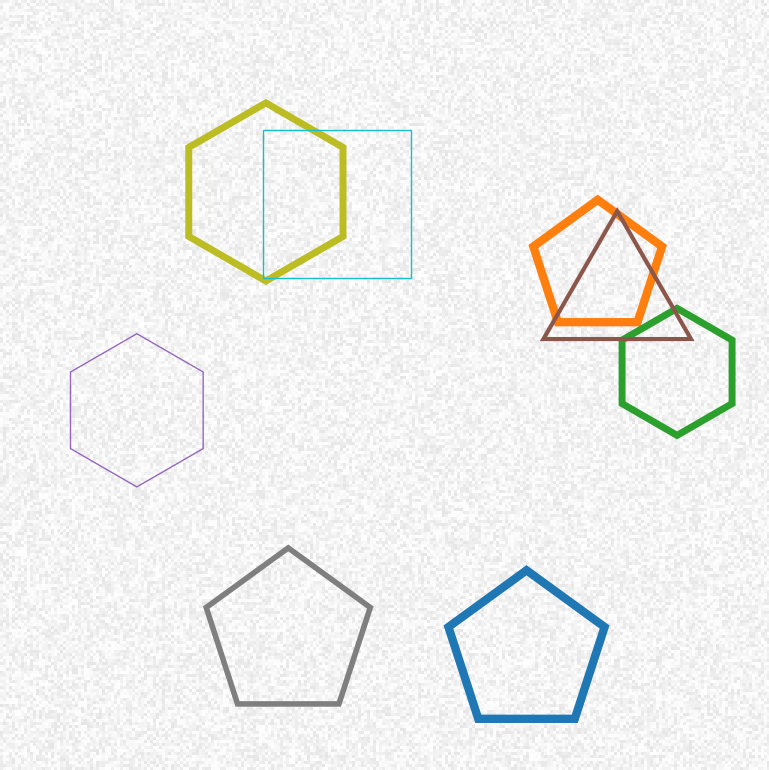[{"shape": "pentagon", "thickness": 3, "radius": 0.53, "center": [0.684, 0.153]}, {"shape": "pentagon", "thickness": 3, "radius": 0.44, "center": [0.776, 0.653]}, {"shape": "hexagon", "thickness": 2.5, "radius": 0.41, "center": [0.879, 0.517]}, {"shape": "hexagon", "thickness": 0.5, "radius": 0.5, "center": [0.178, 0.467]}, {"shape": "triangle", "thickness": 1.5, "radius": 0.55, "center": [0.802, 0.615]}, {"shape": "pentagon", "thickness": 2, "radius": 0.56, "center": [0.374, 0.176]}, {"shape": "hexagon", "thickness": 2.5, "radius": 0.58, "center": [0.345, 0.751]}, {"shape": "square", "thickness": 0.5, "radius": 0.48, "center": [0.438, 0.735]}]